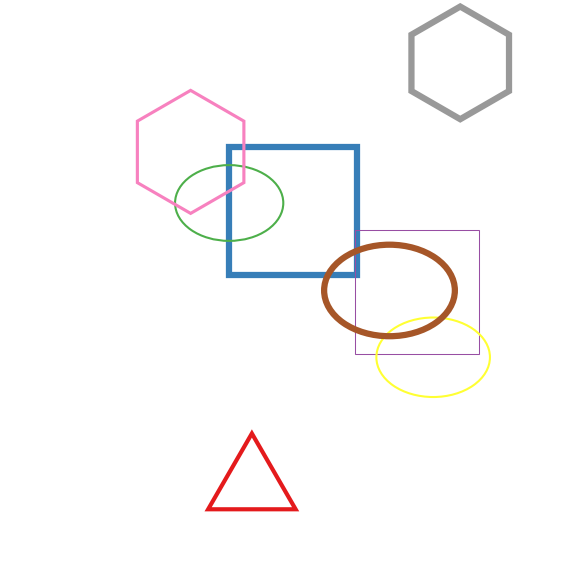[{"shape": "triangle", "thickness": 2, "radius": 0.44, "center": [0.436, 0.161]}, {"shape": "square", "thickness": 3, "radius": 0.55, "center": [0.507, 0.634]}, {"shape": "oval", "thickness": 1, "radius": 0.47, "center": [0.397, 0.648]}, {"shape": "square", "thickness": 0.5, "radius": 0.54, "center": [0.722, 0.493]}, {"shape": "oval", "thickness": 1, "radius": 0.49, "center": [0.75, 0.38]}, {"shape": "oval", "thickness": 3, "radius": 0.57, "center": [0.674, 0.496]}, {"shape": "hexagon", "thickness": 1.5, "radius": 0.53, "center": [0.33, 0.736]}, {"shape": "hexagon", "thickness": 3, "radius": 0.49, "center": [0.797, 0.89]}]